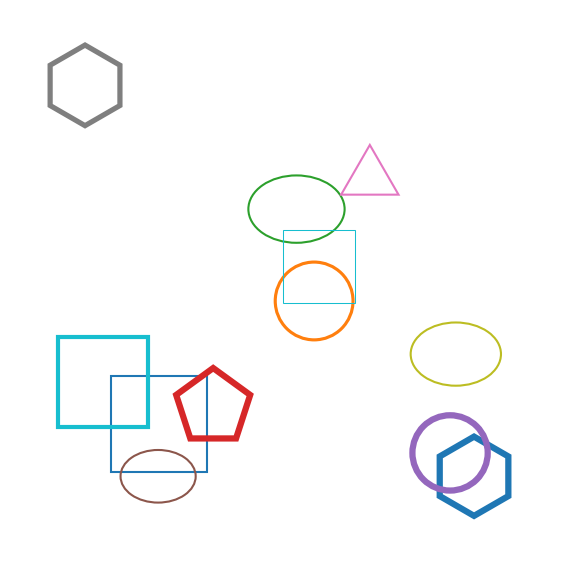[{"shape": "hexagon", "thickness": 3, "radius": 0.34, "center": [0.821, 0.174]}, {"shape": "square", "thickness": 1, "radius": 0.42, "center": [0.275, 0.265]}, {"shape": "circle", "thickness": 1.5, "radius": 0.34, "center": [0.544, 0.478]}, {"shape": "oval", "thickness": 1, "radius": 0.42, "center": [0.513, 0.637]}, {"shape": "pentagon", "thickness": 3, "radius": 0.34, "center": [0.369, 0.294]}, {"shape": "circle", "thickness": 3, "radius": 0.33, "center": [0.779, 0.215]}, {"shape": "oval", "thickness": 1, "radius": 0.33, "center": [0.274, 0.174]}, {"shape": "triangle", "thickness": 1, "radius": 0.29, "center": [0.64, 0.691]}, {"shape": "hexagon", "thickness": 2.5, "radius": 0.35, "center": [0.147, 0.851]}, {"shape": "oval", "thickness": 1, "radius": 0.39, "center": [0.789, 0.386]}, {"shape": "square", "thickness": 0.5, "radius": 0.31, "center": [0.552, 0.538]}, {"shape": "square", "thickness": 2, "radius": 0.39, "center": [0.178, 0.338]}]